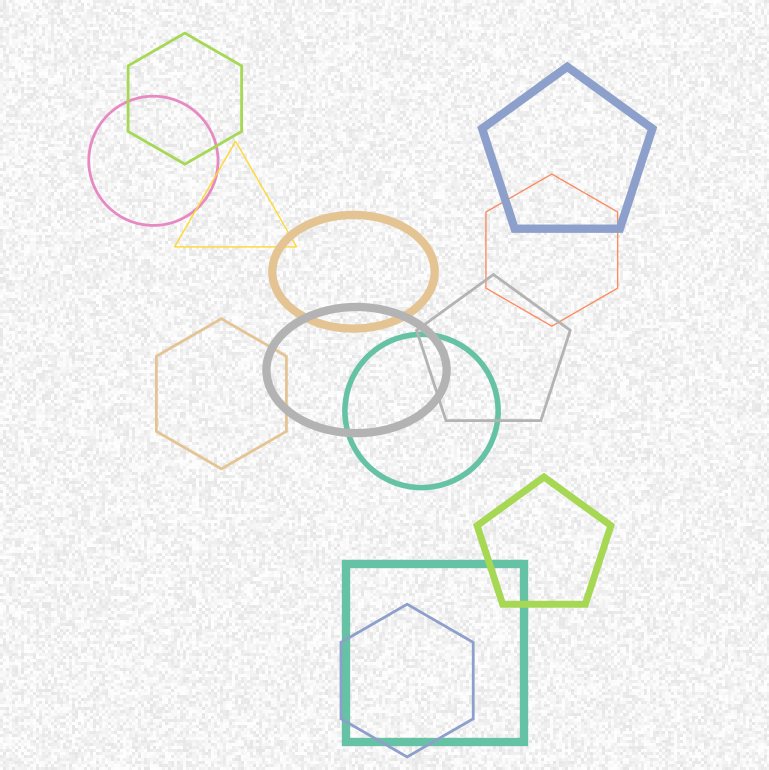[{"shape": "square", "thickness": 3, "radius": 0.58, "center": [0.565, 0.152]}, {"shape": "circle", "thickness": 2, "radius": 0.5, "center": [0.547, 0.466]}, {"shape": "hexagon", "thickness": 0.5, "radius": 0.49, "center": [0.717, 0.675]}, {"shape": "pentagon", "thickness": 3, "radius": 0.58, "center": [0.737, 0.797]}, {"shape": "hexagon", "thickness": 1, "radius": 0.5, "center": [0.529, 0.116]}, {"shape": "circle", "thickness": 1, "radius": 0.42, "center": [0.199, 0.791]}, {"shape": "pentagon", "thickness": 2.5, "radius": 0.46, "center": [0.706, 0.289]}, {"shape": "hexagon", "thickness": 1, "radius": 0.43, "center": [0.24, 0.872]}, {"shape": "triangle", "thickness": 0.5, "radius": 0.46, "center": [0.306, 0.725]}, {"shape": "hexagon", "thickness": 1, "radius": 0.49, "center": [0.288, 0.489]}, {"shape": "oval", "thickness": 3, "radius": 0.53, "center": [0.459, 0.647]}, {"shape": "oval", "thickness": 3, "radius": 0.59, "center": [0.463, 0.519]}, {"shape": "pentagon", "thickness": 1, "radius": 0.52, "center": [0.641, 0.539]}]